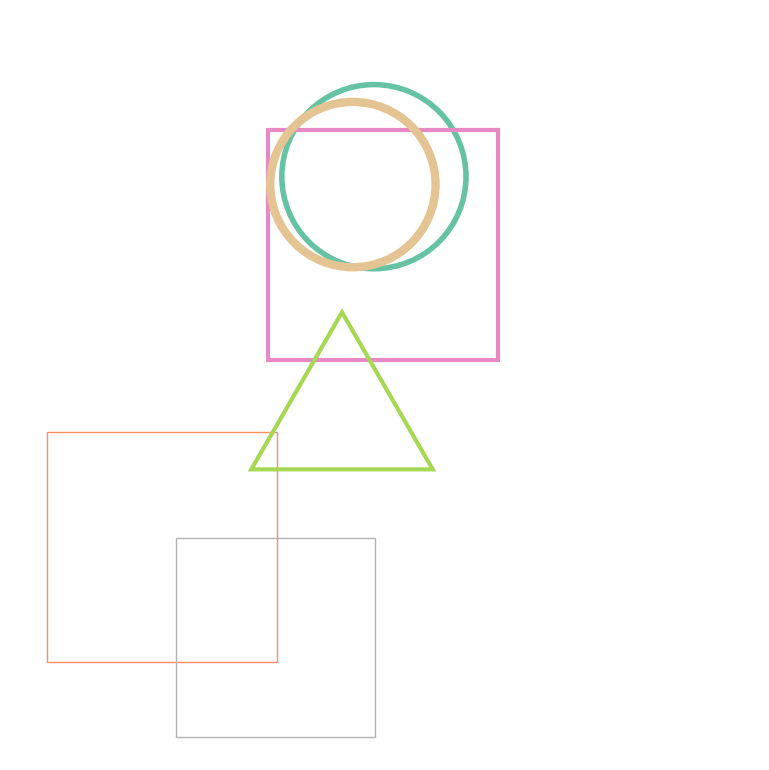[{"shape": "circle", "thickness": 2, "radius": 0.6, "center": [0.486, 0.771]}, {"shape": "square", "thickness": 0.5, "radius": 0.74, "center": [0.21, 0.29]}, {"shape": "square", "thickness": 1.5, "radius": 0.75, "center": [0.497, 0.682]}, {"shape": "triangle", "thickness": 1.5, "radius": 0.68, "center": [0.444, 0.458]}, {"shape": "circle", "thickness": 3, "radius": 0.54, "center": [0.458, 0.76]}, {"shape": "square", "thickness": 0.5, "radius": 0.65, "center": [0.358, 0.172]}]